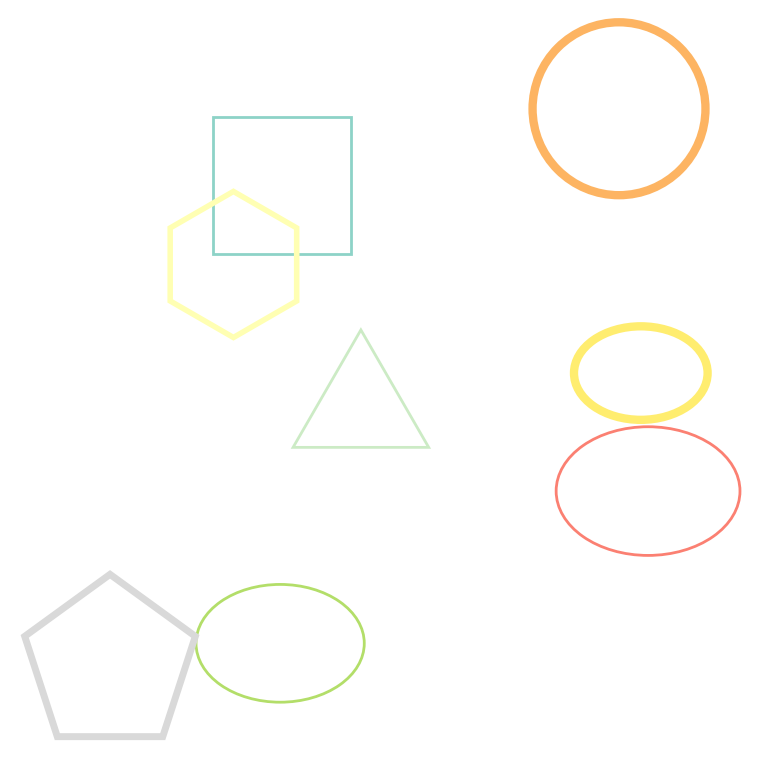[{"shape": "square", "thickness": 1, "radius": 0.45, "center": [0.366, 0.759]}, {"shape": "hexagon", "thickness": 2, "radius": 0.47, "center": [0.303, 0.657]}, {"shape": "oval", "thickness": 1, "radius": 0.6, "center": [0.842, 0.362]}, {"shape": "circle", "thickness": 3, "radius": 0.56, "center": [0.804, 0.859]}, {"shape": "oval", "thickness": 1, "radius": 0.55, "center": [0.364, 0.165]}, {"shape": "pentagon", "thickness": 2.5, "radius": 0.58, "center": [0.143, 0.138]}, {"shape": "triangle", "thickness": 1, "radius": 0.51, "center": [0.469, 0.47]}, {"shape": "oval", "thickness": 3, "radius": 0.43, "center": [0.832, 0.515]}]